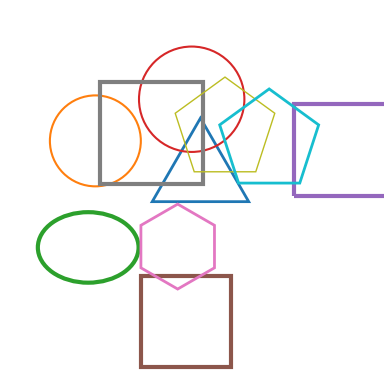[{"shape": "triangle", "thickness": 2, "radius": 0.72, "center": [0.521, 0.549]}, {"shape": "circle", "thickness": 1.5, "radius": 0.59, "center": [0.248, 0.634]}, {"shape": "oval", "thickness": 3, "radius": 0.65, "center": [0.229, 0.357]}, {"shape": "circle", "thickness": 1.5, "radius": 0.68, "center": [0.498, 0.742]}, {"shape": "square", "thickness": 3, "radius": 0.6, "center": [0.883, 0.61]}, {"shape": "square", "thickness": 3, "radius": 0.59, "center": [0.484, 0.165]}, {"shape": "hexagon", "thickness": 2, "radius": 0.55, "center": [0.462, 0.36]}, {"shape": "square", "thickness": 3, "radius": 0.67, "center": [0.394, 0.654]}, {"shape": "pentagon", "thickness": 1, "radius": 0.68, "center": [0.584, 0.664]}, {"shape": "pentagon", "thickness": 2, "radius": 0.68, "center": [0.699, 0.634]}]